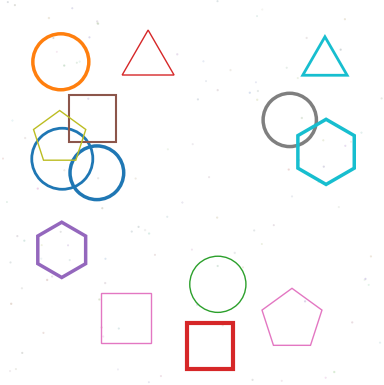[{"shape": "circle", "thickness": 2.5, "radius": 0.35, "center": [0.252, 0.551]}, {"shape": "circle", "thickness": 2, "radius": 0.4, "center": [0.162, 0.588]}, {"shape": "circle", "thickness": 2.5, "radius": 0.36, "center": [0.158, 0.84]}, {"shape": "circle", "thickness": 1, "radius": 0.36, "center": [0.566, 0.262]}, {"shape": "triangle", "thickness": 1, "radius": 0.39, "center": [0.385, 0.844]}, {"shape": "square", "thickness": 3, "radius": 0.3, "center": [0.546, 0.101]}, {"shape": "hexagon", "thickness": 2.5, "radius": 0.36, "center": [0.16, 0.351]}, {"shape": "square", "thickness": 1.5, "radius": 0.3, "center": [0.241, 0.691]}, {"shape": "pentagon", "thickness": 1, "radius": 0.41, "center": [0.758, 0.169]}, {"shape": "square", "thickness": 1, "radius": 0.33, "center": [0.327, 0.174]}, {"shape": "circle", "thickness": 2.5, "radius": 0.35, "center": [0.753, 0.689]}, {"shape": "pentagon", "thickness": 1, "radius": 0.36, "center": [0.155, 0.642]}, {"shape": "triangle", "thickness": 2, "radius": 0.33, "center": [0.844, 0.838]}, {"shape": "hexagon", "thickness": 2.5, "radius": 0.42, "center": [0.847, 0.606]}]